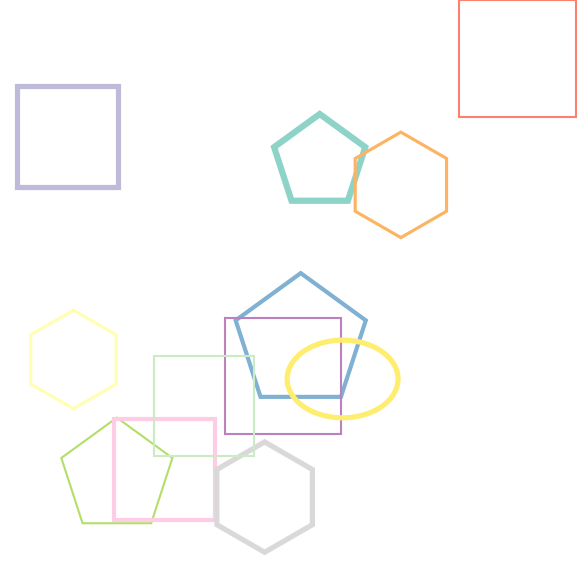[{"shape": "pentagon", "thickness": 3, "radius": 0.41, "center": [0.554, 0.719]}, {"shape": "hexagon", "thickness": 1.5, "radius": 0.43, "center": [0.127, 0.377]}, {"shape": "square", "thickness": 2.5, "radius": 0.44, "center": [0.116, 0.763]}, {"shape": "square", "thickness": 1, "radius": 0.51, "center": [0.896, 0.897]}, {"shape": "pentagon", "thickness": 2, "radius": 0.59, "center": [0.521, 0.408]}, {"shape": "hexagon", "thickness": 1.5, "radius": 0.46, "center": [0.694, 0.679]}, {"shape": "pentagon", "thickness": 1, "radius": 0.51, "center": [0.202, 0.175]}, {"shape": "square", "thickness": 2, "radius": 0.44, "center": [0.285, 0.186]}, {"shape": "hexagon", "thickness": 2.5, "radius": 0.48, "center": [0.458, 0.138]}, {"shape": "square", "thickness": 1, "radius": 0.5, "center": [0.49, 0.348]}, {"shape": "square", "thickness": 1, "radius": 0.43, "center": [0.354, 0.297]}, {"shape": "oval", "thickness": 2.5, "radius": 0.48, "center": [0.593, 0.343]}]